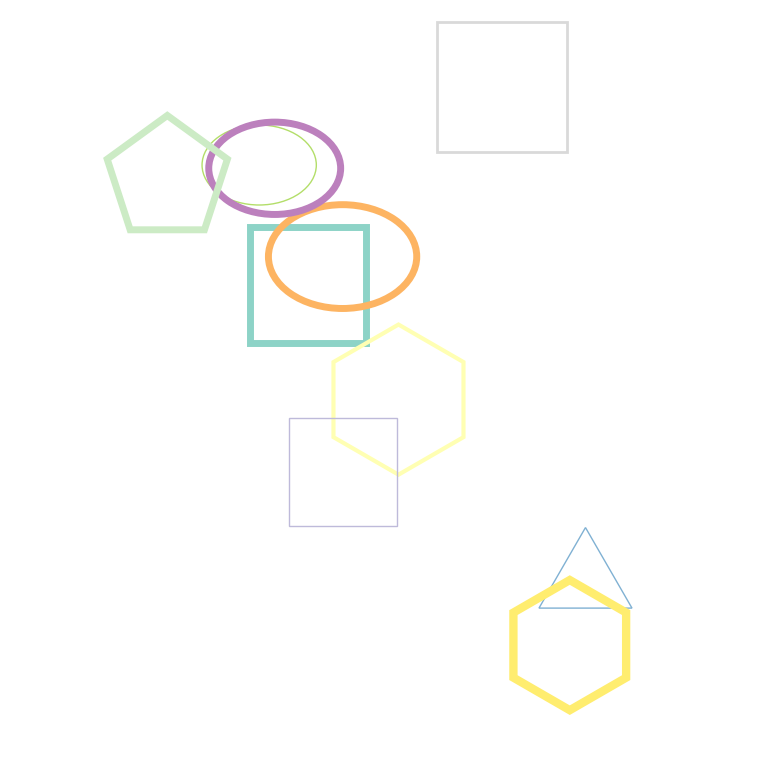[{"shape": "square", "thickness": 2.5, "radius": 0.38, "center": [0.4, 0.629]}, {"shape": "hexagon", "thickness": 1.5, "radius": 0.49, "center": [0.518, 0.481]}, {"shape": "square", "thickness": 0.5, "radius": 0.35, "center": [0.445, 0.387]}, {"shape": "triangle", "thickness": 0.5, "radius": 0.35, "center": [0.76, 0.245]}, {"shape": "oval", "thickness": 2.5, "radius": 0.48, "center": [0.445, 0.667]}, {"shape": "oval", "thickness": 0.5, "radius": 0.37, "center": [0.337, 0.786]}, {"shape": "square", "thickness": 1, "radius": 0.42, "center": [0.652, 0.887]}, {"shape": "oval", "thickness": 2.5, "radius": 0.43, "center": [0.357, 0.781]}, {"shape": "pentagon", "thickness": 2.5, "radius": 0.41, "center": [0.217, 0.768]}, {"shape": "hexagon", "thickness": 3, "radius": 0.42, "center": [0.74, 0.162]}]